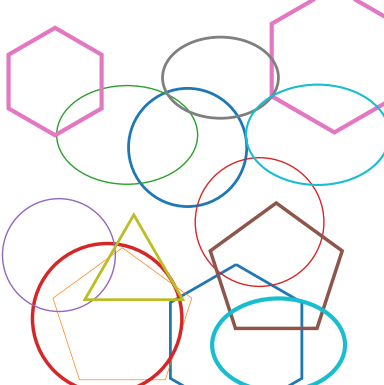[{"shape": "hexagon", "thickness": 2, "radius": 0.99, "center": [0.613, 0.116]}, {"shape": "circle", "thickness": 2, "radius": 0.77, "center": [0.487, 0.617]}, {"shape": "pentagon", "thickness": 0.5, "radius": 0.95, "center": [0.318, 0.167]}, {"shape": "oval", "thickness": 1, "radius": 0.92, "center": [0.33, 0.65]}, {"shape": "circle", "thickness": 2.5, "radius": 0.97, "center": [0.278, 0.173]}, {"shape": "circle", "thickness": 1, "radius": 0.84, "center": [0.674, 0.423]}, {"shape": "circle", "thickness": 1, "radius": 0.73, "center": [0.153, 0.337]}, {"shape": "pentagon", "thickness": 2.5, "radius": 0.9, "center": [0.718, 0.293]}, {"shape": "hexagon", "thickness": 3, "radius": 0.7, "center": [0.143, 0.788]}, {"shape": "hexagon", "thickness": 3, "radius": 0.94, "center": [0.869, 0.844]}, {"shape": "oval", "thickness": 2, "radius": 0.75, "center": [0.573, 0.798]}, {"shape": "triangle", "thickness": 2, "radius": 0.73, "center": [0.348, 0.295]}, {"shape": "oval", "thickness": 3, "radius": 0.86, "center": [0.724, 0.104]}, {"shape": "oval", "thickness": 1.5, "radius": 0.93, "center": [0.825, 0.65]}]